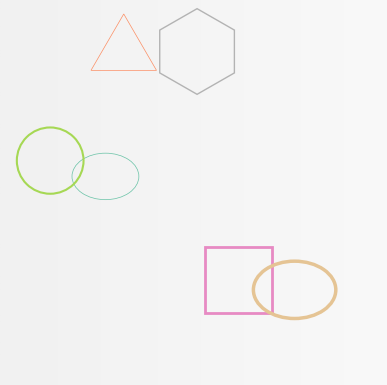[{"shape": "oval", "thickness": 0.5, "radius": 0.43, "center": [0.272, 0.542]}, {"shape": "triangle", "thickness": 0.5, "radius": 0.49, "center": [0.319, 0.866]}, {"shape": "square", "thickness": 2, "radius": 0.43, "center": [0.616, 0.272]}, {"shape": "circle", "thickness": 1.5, "radius": 0.43, "center": [0.13, 0.583]}, {"shape": "oval", "thickness": 2.5, "radius": 0.53, "center": [0.76, 0.247]}, {"shape": "hexagon", "thickness": 1, "radius": 0.56, "center": [0.509, 0.866]}]